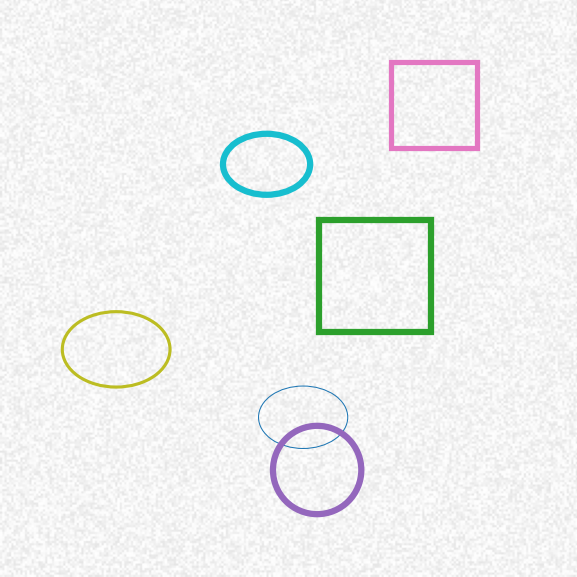[{"shape": "oval", "thickness": 0.5, "radius": 0.39, "center": [0.525, 0.277]}, {"shape": "square", "thickness": 3, "radius": 0.48, "center": [0.649, 0.521]}, {"shape": "circle", "thickness": 3, "radius": 0.38, "center": [0.549, 0.185]}, {"shape": "square", "thickness": 2.5, "radius": 0.37, "center": [0.751, 0.817]}, {"shape": "oval", "thickness": 1.5, "radius": 0.47, "center": [0.201, 0.394]}, {"shape": "oval", "thickness": 3, "radius": 0.38, "center": [0.462, 0.715]}]